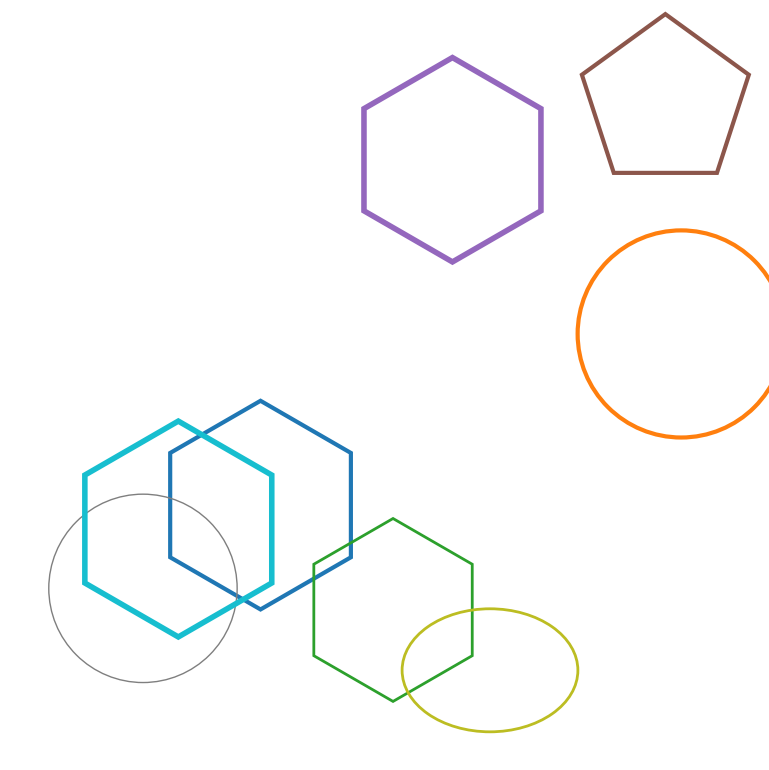[{"shape": "hexagon", "thickness": 1.5, "radius": 0.68, "center": [0.338, 0.344]}, {"shape": "circle", "thickness": 1.5, "radius": 0.67, "center": [0.885, 0.566]}, {"shape": "hexagon", "thickness": 1, "radius": 0.59, "center": [0.51, 0.208]}, {"shape": "hexagon", "thickness": 2, "radius": 0.66, "center": [0.588, 0.793]}, {"shape": "pentagon", "thickness": 1.5, "radius": 0.57, "center": [0.864, 0.868]}, {"shape": "circle", "thickness": 0.5, "radius": 0.61, "center": [0.186, 0.236]}, {"shape": "oval", "thickness": 1, "radius": 0.57, "center": [0.636, 0.129]}, {"shape": "hexagon", "thickness": 2, "radius": 0.7, "center": [0.232, 0.313]}]